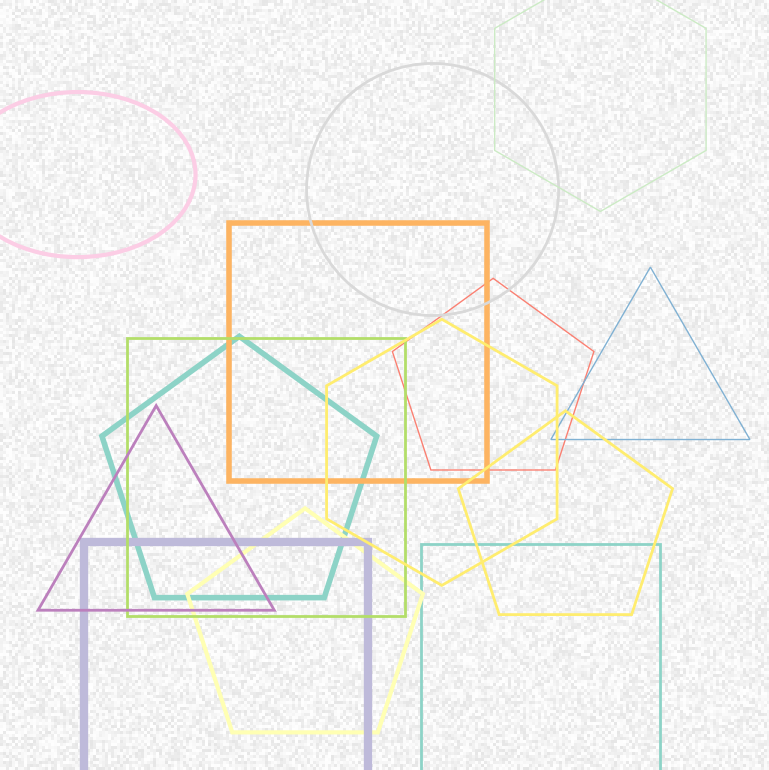[{"shape": "square", "thickness": 1, "radius": 0.78, "center": [0.702, 0.138]}, {"shape": "pentagon", "thickness": 2, "radius": 0.94, "center": [0.311, 0.376]}, {"shape": "pentagon", "thickness": 1.5, "radius": 0.8, "center": [0.396, 0.179]}, {"shape": "square", "thickness": 3, "radius": 0.92, "center": [0.293, 0.112]}, {"shape": "pentagon", "thickness": 0.5, "radius": 0.69, "center": [0.64, 0.501]}, {"shape": "triangle", "thickness": 0.5, "radius": 0.75, "center": [0.845, 0.504]}, {"shape": "square", "thickness": 2, "radius": 0.84, "center": [0.465, 0.543]}, {"shape": "square", "thickness": 1, "radius": 0.9, "center": [0.346, 0.38]}, {"shape": "oval", "thickness": 1.5, "radius": 0.77, "center": [0.101, 0.773]}, {"shape": "circle", "thickness": 1, "radius": 0.82, "center": [0.562, 0.754]}, {"shape": "triangle", "thickness": 1, "radius": 0.89, "center": [0.203, 0.296]}, {"shape": "hexagon", "thickness": 0.5, "radius": 0.79, "center": [0.78, 0.884]}, {"shape": "hexagon", "thickness": 1, "radius": 0.86, "center": [0.574, 0.413]}, {"shape": "pentagon", "thickness": 1, "radius": 0.73, "center": [0.734, 0.32]}]